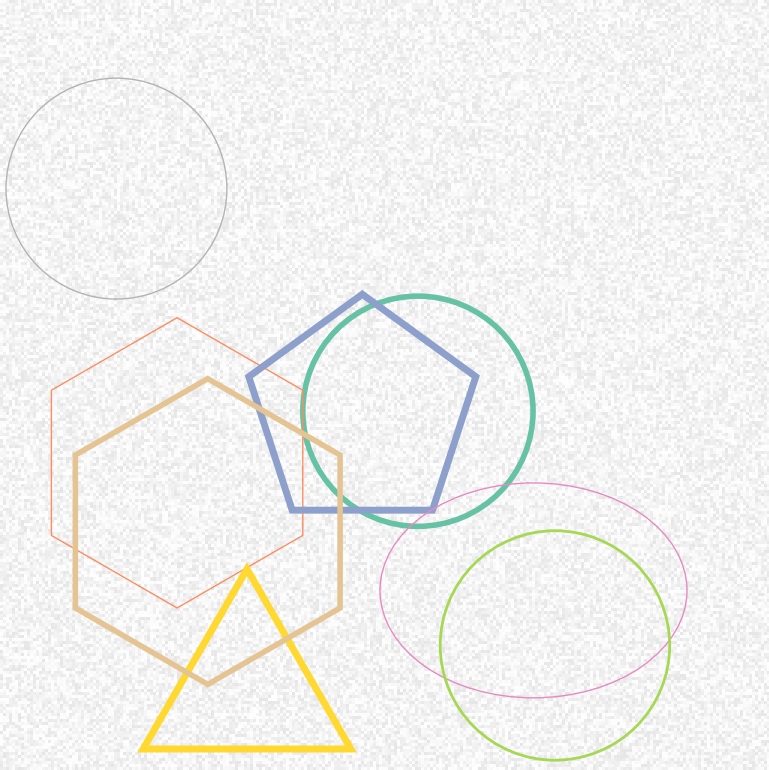[{"shape": "circle", "thickness": 2, "radius": 0.75, "center": [0.543, 0.466]}, {"shape": "hexagon", "thickness": 0.5, "radius": 0.94, "center": [0.23, 0.399]}, {"shape": "pentagon", "thickness": 2.5, "radius": 0.77, "center": [0.471, 0.463]}, {"shape": "oval", "thickness": 0.5, "radius": 1.0, "center": [0.693, 0.233]}, {"shape": "circle", "thickness": 1, "radius": 0.75, "center": [0.721, 0.162]}, {"shape": "triangle", "thickness": 2.5, "radius": 0.78, "center": [0.321, 0.105]}, {"shape": "hexagon", "thickness": 2, "radius": 0.99, "center": [0.27, 0.31]}, {"shape": "circle", "thickness": 0.5, "radius": 0.72, "center": [0.151, 0.755]}]